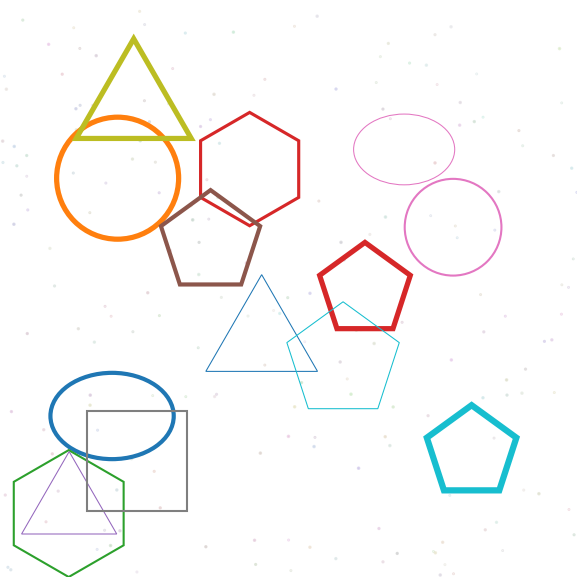[{"shape": "oval", "thickness": 2, "radius": 0.53, "center": [0.194, 0.279]}, {"shape": "triangle", "thickness": 0.5, "radius": 0.56, "center": [0.453, 0.412]}, {"shape": "circle", "thickness": 2.5, "radius": 0.53, "center": [0.204, 0.691]}, {"shape": "hexagon", "thickness": 1, "radius": 0.55, "center": [0.119, 0.11]}, {"shape": "hexagon", "thickness": 1.5, "radius": 0.49, "center": [0.432, 0.706]}, {"shape": "pentagon", "thickness": 2.5, "radius": 0.41, "center": [0.632, 0.497]}, {"shape": "triangle", "thickness": 0.5, "radius": 0.48, "center": [0.12, 0.122]}, {"shape": "pentagon", "thickness": 2, "radius": 0.45, "center": [0.365, 0.58]}, {"shape": "oval", "thickness": 0.5, "radius": 0.44, "center": [0.7, 0.74]}, {"shape": "circle", "thickness": 1, "radius": 0.42, "center": [0.785, 0.606]}, {"shape": "square", "thickness": 1, "radius": 0.43, "center": [0.237, 0.201]}, {"shape": "triangle", "thickness": 2.5, "radius": 0.58, "center": [0.232, 0.817]}, {"shape": "pentagon", "thickness": 3, "radius": 0.41, "center": [0.817, 0.216]}, {"shape": "pentagon", "thickness": 0.5, "radius": 0.51, "center": [0.594, 0.374]}]